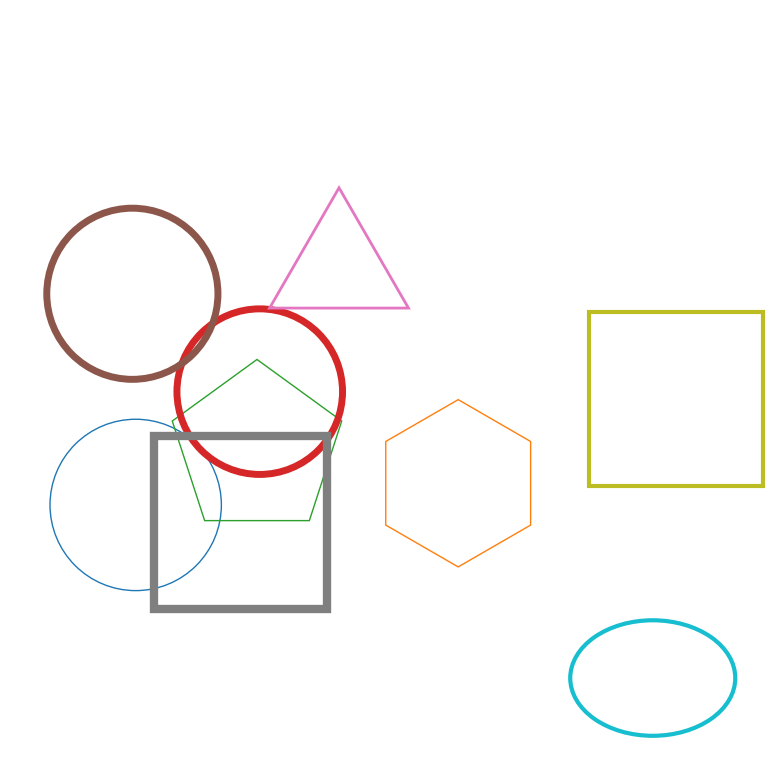[{"shape": "circle", "thickness": 0.5, "radius": 0.56, "center": [0.176, 0.344]}, {"shape": "hexagon", "thickness": 0.5, "radius": 0.54, "center": [0.595, 0.372]}, {"shape": "pentagon", "thickness": 0.5, "radius": 0.58, "center": [0.334, 0.417]}, {"shape": "circle", "thickness": 2.5, "radius": 0.54, "center": [0.337, 0.491]}, {"shape": "circle", "thickness": 2.5, "radius": 0.56, "center": [0.172, 0.618]}, {"shape": "triangle", "thickness": 1, "radius": 0.52, "center": [0.44, 0.652]}, {"shape": "square", "thickness": 3, "radius": 0.56, "center": [0.312, 0.321]}, {"shape": "square", "thickness": 1.5, "radius": 0.56, "center": [0.878, 0.482]}, {"shape": "oval", "thickness": 1.5, "radius": 0.54, "center": [0.848, 0.119]}]